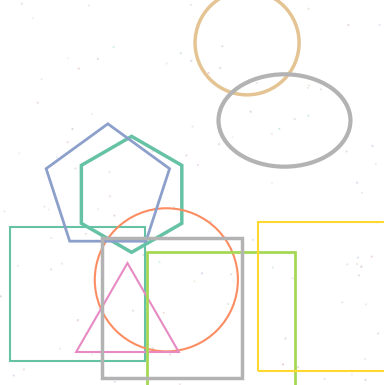[{"shape": "square", "thickness": 1.5, "radius": 0.88, "center": [0.2, 0.236]}, {"shape": "hexagon", "thickness": 2.5, "radius": 0.75, "center": [0.342, 0.495]}, {"shape": "circle", "thickness": 1.5, "radius": 0.93, "center": [0.432, 0.273]}, {"shape": "pentagon", "thickness": 2, "radius": 0.84, "center": [0.28, 0.51]}, {"shape": "triangle", "thickness": 1.5, "radius": 0.77, "center": [0.331, 0.163]}, {"shape": "square", "thickness": 2, "radius": 0.96, "center": [0.573, 0.155]}, {"shape": "square", "thickness": 1.5, "radius": 0.97, "center": [0.864, 0.231]}, {"shape": "circle", "thickness": 2.5, "radius": 0.68, "center": [0.642, 0.889]}, {"shape": "square", "thickness": 2.5, "radius": 0.91, "center": [0.448, 0.199]}, {"shape": "oval", "thickness": 3, "radius": 0.86, "center": [0.739, 0.687]}]